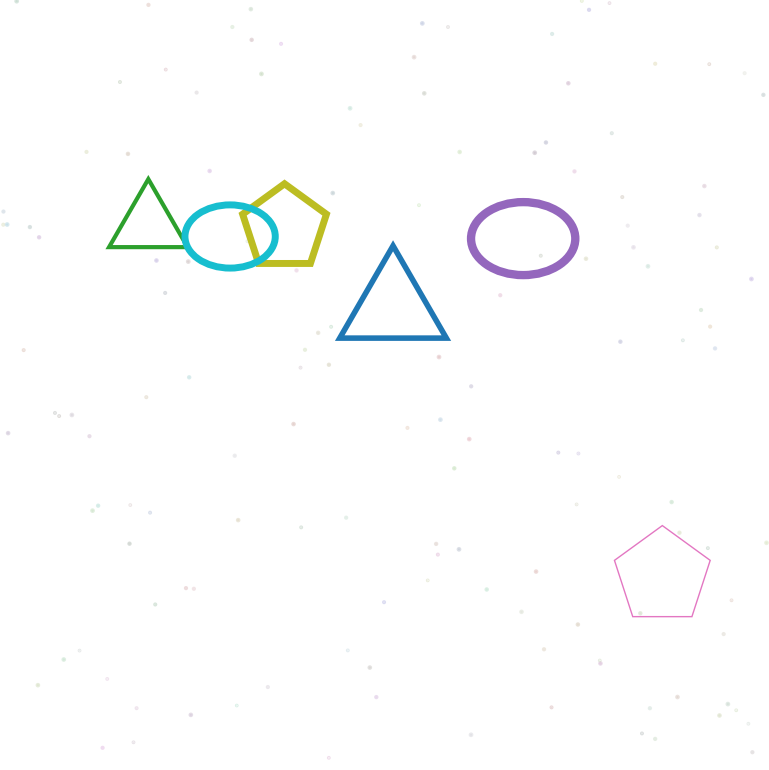[{"shape": "triangle", "thickness": 2, "radius": 0.4, "center": [0.51, 0.601]}, {"shape": "triangle", "thickness": 1.5, "radius": 0.29, "center": [0.193, 0.708]}, {"shape": "oval", "thickness": 3, "radius": 0.34, "center": [0.679, 0.69]}, {"shape": "pentagon", "thickness": 0.5, "radius": 0.33, "center": [0.86, 0.252]}, {"shape": "pentagon", "thickness": 2.5, "radius": 0.29, "center": [0.37, 0.704]}, {"shape": "oval", "thickness": 2.5, "radius": 0.29, "center": [0.299, 0.693]}]